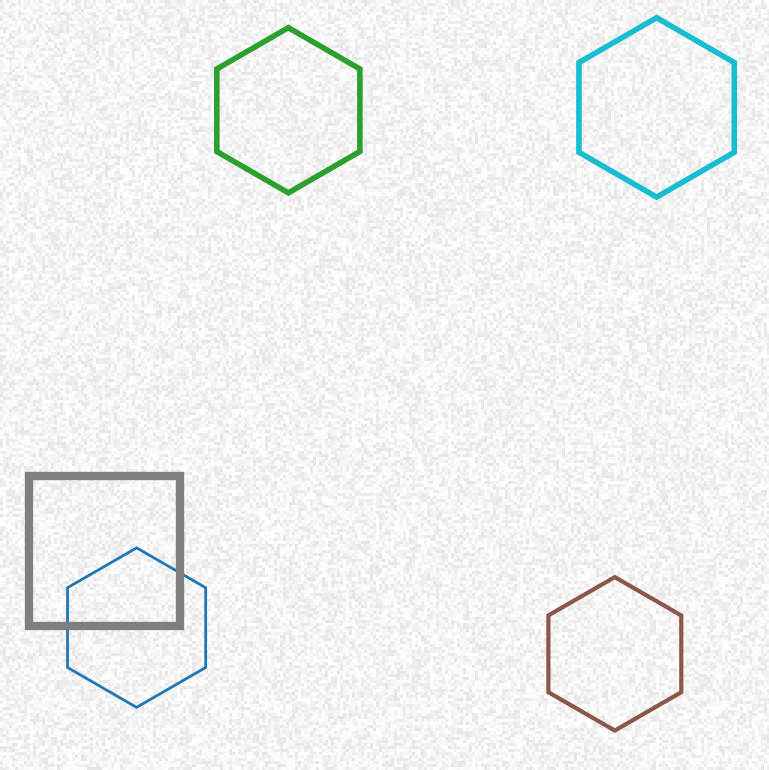[{"shape": "hexagon", "thickness": 1, "radius": 0.52, "center": [0.177, 0.185]}, {"shape": "hexagon", "thickness": 2, "radius": 0.54, "center": [0.374, 0.857]}, {"shape": "hexagon", "thickness": 1.5, "radius": 0.5, "center": [0.798, 0.151]}, {"shape": "square", "thickness": 3, "radius": 0.49, "center": [0.136, 0.284]}, {"shape": "hexagon", "thickness": 2, "radius": 0.58, "center": [0.853, 0.861]}]